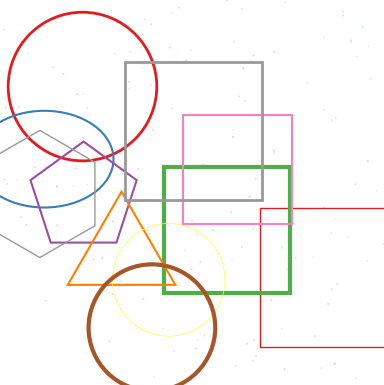[{"shape": "circle", "thickness": 2, "radius": 0.96, "center": [0.214, 0.775]}, {"shape": "square", "thickness": 1, "radius": 0.9, "center": [0.855, 0.279]}, {"shape": "oval", "thickness": 1.5, "radius": 0.9, "center": [0.115, 0.587]}, {"shape": "square", "thickness": 3, "radius": 0.82, "center": [0.59, 0.404]}, {"shape": "pentagon", "thickness": 1.5, "radius": 0.73, "center": [0.217, 0.487]}, {"shape": "triangle", "thickness": 1.5, "radius": 0.81, "center": [0.316, 0.341]}, {"shape": "circle", "thickness": 0.5, "radius": 0.73, "center": [0.438, 0.273]}, {"shape": "circle", "thickness": 3, "radius": 0.82, "center": [0.395, 0.149]}, {"shape": "square", "thickness": 1.5, "radius": 0.71, "center": [0.617, 0.559]}, {"shape": "hexagon", "thickness": 1, "radius": 0.83, "center": [0.103, 0.496]}, {"shape": "square", "thickness": 2, "radius": 0.89, "center": [0.502, 0.66]}]